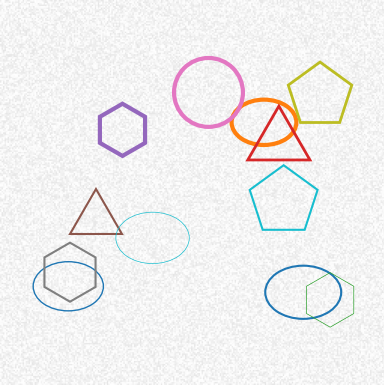[{"shape": "oval", "thickness": 1, "radius": 0.46, "center": [0.177, 0.256]}, {"shape": "oval", "thickness": 1.5, "radius": 0.49, "center": [0.788, 0.241]}, {"shape": "oval", "thickness": 3, "radius": 0.42, "center": [0.686, 0.682]}, {"shape": "hexagon", "thickness": 0.5, "radius": 0.35, "center": [0.858, 0.221]}, {"shape": "triangle", "thickness": 2, "radius": 0.47, "center": [0.724, 0.631]}, {"shape": "hexagon", "thickness": 3, "radius": 0.34, "center": [0.318, 0.663]}, {"shape": "triangle", "thickness": 1.5, "radius": 0.39, "center": [0.249, 0.431]}, {"shape": "circle", "thickness": 3, "radius": 0.45, "center": [0.542, 0.76]}, {"shape": "hexagon", "thickness": 1.5, "radius": 0.38, "center": [0.182, 0.293]}, {"shape": "pentagon", "thickness": 2, "radius": 0.43, "center": [0.831, 0.752]}, {"shape": "oval", "thickness": 0.5, "radius": 0.48, "center": [0.396, 0.382]}, {"shape": "pentagon", "thickness": 1.5, "radius": 0.46, "center": [0.737, 0.478]}]